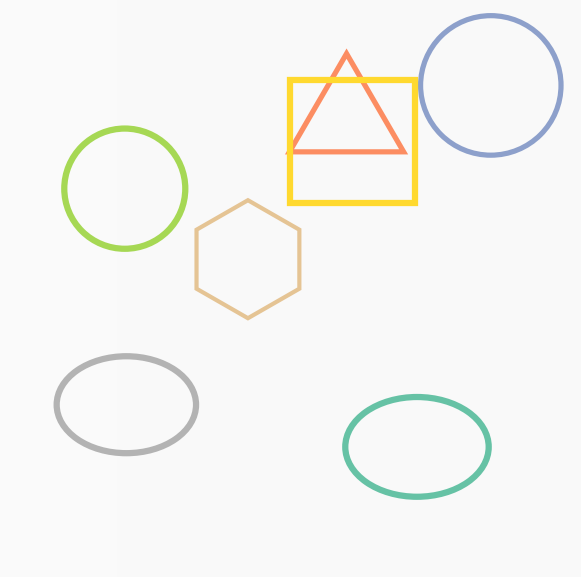[{"shape": "oval", "thickness": 3, "radius": 0.62, "center": [0.717, 0.225]}, {"shape": "triangle", "thickness": 2.5, "radius": 0.57, "center": [0.596, 0.793]}, {"shape": "circle", "thickness": 2.5, "radius": 0.6, "center": [0.844, 0.851]}, {"shape": "circle", "thickness": 3, "radius": 0.52, "center": [0.215, 0.672]}, {"shape": "square", "thickness": 3, "radius": 0.53, "center": [0.607, 0.754]}, {"shape": "hexagon", "thickness": 2, "radius": 0.51, "center": [0.427, 0.55]}, {"shape": "oval", "thickness": 3, "radius": 0.6, "center": [0.217, 0.298]}]